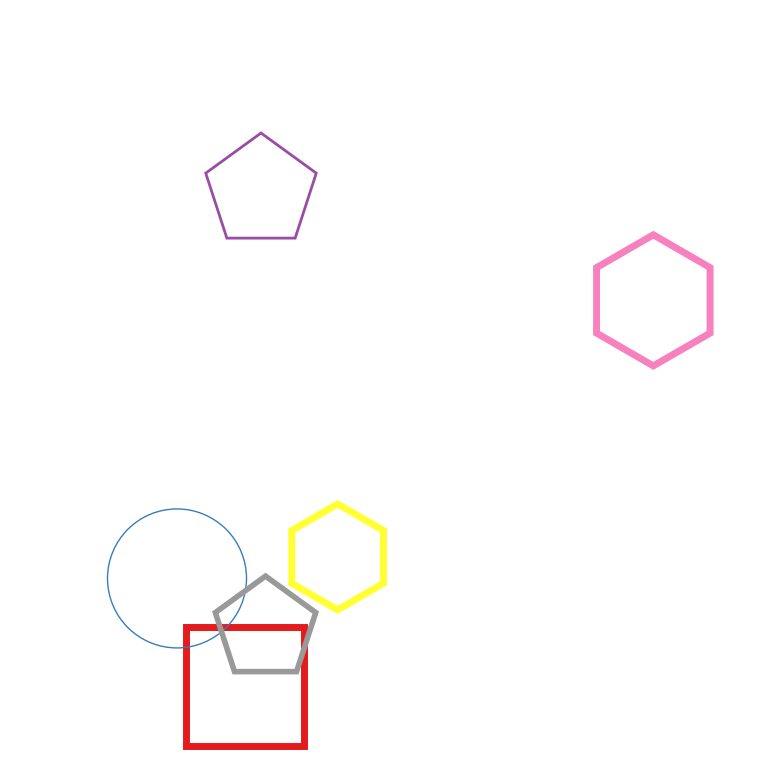[{"shape": "square", "thickness": 2.5, "radius": 0.39, "center": [0.318, 0.108]}, {"shape": "circle", "thickness": 0.5, "radius": 0.45, "center": [0.23, 0.249]}, {"shape": "pentagon", "thickness": 1, "radius": 0.38, "center": [0.339, 0.752]}, {"shape": "hexagon", "thickness": 2.5, "radius": 0.34, "center": [0.438, 0.277]}, {"shape": "hexagon", "thickness": 2.5, "radius": 0.43, "center": [0.848, 0.61]}, {"shape": "pentagon", "thickness": 2, "radius": 0.34, "center": [0.345, 0.183]}]